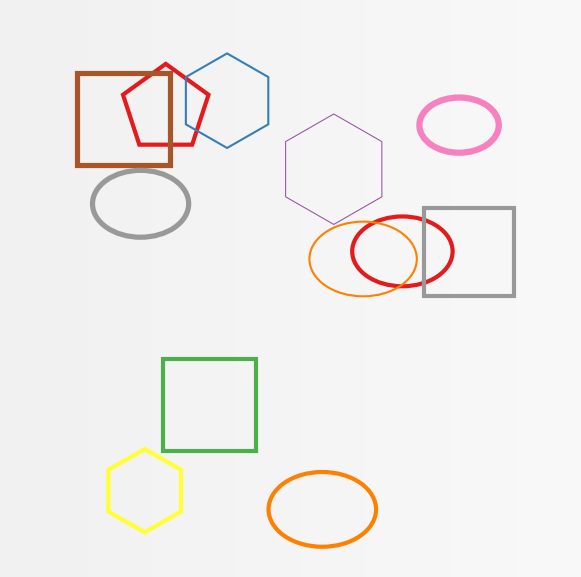[{"shape": "oval", "thickness": 2, "radius": 0.43, "center": [0.692, 0.564]}, {"shape": "pentagon", "thickness": 2, "radius": 0.39, "center": [0.285, 0.811]}, {"shape": "hexagon", "thickness": 1, "radius": 0.41, "center": [0.391, 0.825]}, {"shape": "square", "thickness": 2, "radius": 0.4, "center": [0.36, 0.298]}, {"shape": "hexagon", "thickness": 0.5, "radius": 0.48, "center": [0.574, 0.706]}, {"shape": "oval", "thickness": 2, "radius": 0.46, "center": [0.555, 0.117]}, {"shape": "oval", "thickness": 1, "radius": 0.46, "center": [0.625, 0.551]}, {"shape": "hexagon", "thickness": 2, "radius": 0.36, "center": [0.249, 0.15]}, {"shape": "square", "thickness": 2.5, "radius": 0.4, "center": [0.213, 0.793]}, {"shape": "oval", "thickness": 3, "radius": 0.34, "center": [0.79, 0.782]}, {"shape": "oval", "thickness": 2.5, "radius": 0.41, "center": [0.242, 0.646]}, {"shape": "square", "thickness": 2, "radius": 0.38, "center": [0.807, 0.563]}]